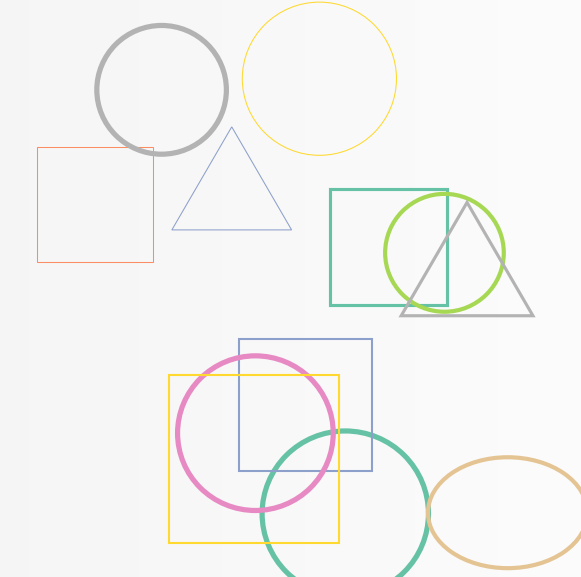[{"shape": "square", "thickness": 1.5, "radius": 0.5, "center": [0.669, 0.571]}, {"shape": "circle", "thickness": 2.5, "radius": 0.72, "center": [0.594, 0.11]}, {"shape": "square", "thickness": 0.5, "radius": 0.5, "center": [0.164, 0.645]}, {"shape": "square", "thickness": 1, "radius": 0.57, "center": [0.526, 0.298]}, {"shape": "triangle", "thickness": 0.5, "radius": 0.59, "center": [0.399, 0.661]}, {"shape": "circle", "thickness": 2.5, "radius": 0.67, "center": [0.439, 0.249]}, {"shape": "circle", "thickness": 2, "radius": 0.51, "center": [0.765, 0.561]}, {"shape": "circle", "thickness": 0.5, "radius": 0.66, "center": [0.549, 0.863]}, {"shape": "square", "thickness": 1, "radius": 0.73, "center": [0.437, 0.205]}, {"shape": "oval", "thickness": 2, "radius": 0.69, "center": [0.873, 0.111]}, {"shape": "triangle", "thickness": 1.5, "radius": 0.65, "center": [0.804, 0.518]}, {"shape": "circle", "thickness": 2.5, "radius": 0.56, "center": [0.278, 0.844]}]